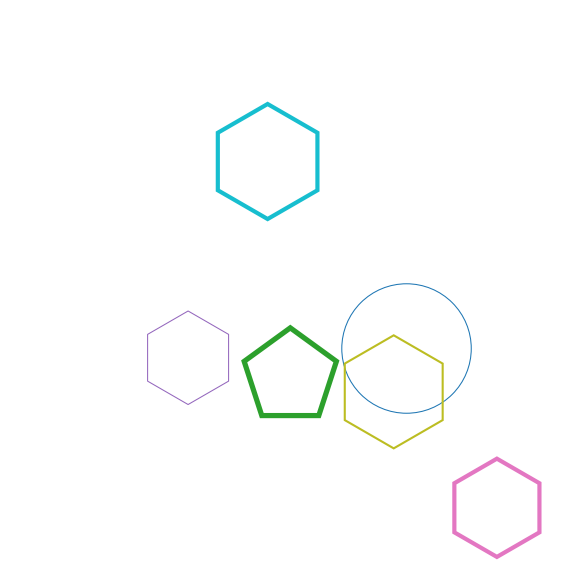[{"shape": "circle", "thickness": 0.5, "radius": 0.56, "center": [0.704, 0.396]}, {"shape": "pentagon", "thickness": 2.5, "radius": 0.42, "center": [0.503, 0.347]}, {"shape": "hexagon", "thickness": 0.5, "radius": 0.4, "center": [0.326, 0.38]}, {"shape": "hexagon", "thickness": 2, "radius": 0.43, "center": [0.86, 0.12]}, {"shape": "hexagon", "thickness": 1, "radius": 0.49, "center": [0.682, 0.321]}, {"shape": "hexagon", "thickness": 2, "radius": 0.5, "center": [0.463, 0.719]}]